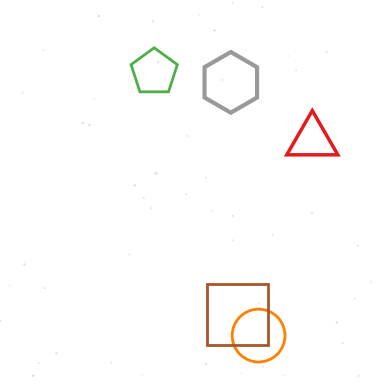[{"shape": "triangle", "thickness": 2.5, "radius": 0.38, "center": [0.811, 0.636]}, {"shape": "pentagon", "thickness": 2, "radius": 0.32, "center": [0.401, 0.813]}, {"shape": "circle", "thickness": 2, "radius": 0.34, "center": [0.672, 0.128]}, {"shape": "square", "thickness": 2, "radius": 0.4, "center": [0.617, 0.183]}, {"shape": "hexagon", "thickness": 3, "radius": 0.39, "center": [0.599, 0.786]}]